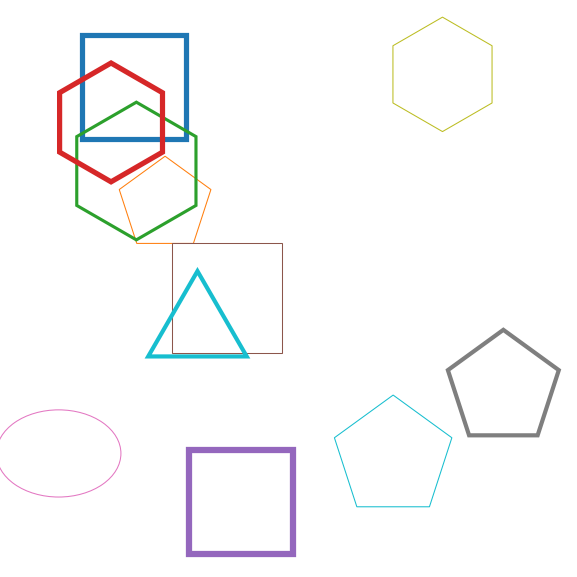[{"shape": "square", "thickness": 2.5, "radius": 0.45, "center": [0.232, 0.849]}, {"shape": "pentagon", "thickness": 0.5, "radius": 0.42, "center": [0.286, 0.645]}, {"shape": "hexagon", "thickness": 1.5, "radius": 0.6, "center": [0.236, 0.703]}, {"shape": "hexagon", "thickness": 2.5, "radius": 0.51, "center": [0.192, 0.787]}, {"shape": "square", "thickness": 3, "radius": 0.45, "center": [0.417, 0.13]}, {"shape": "square", "thickness": 0.5, "radius": 0.47, "center": [0.394, 0.483]}, {"shape": "oval", "thickness": 0.5, "radius": 0.54, "center": [0.102, 0.214]}, {"shape": "pentagon", "thickness": 2, "radius": 0.5, "center": [0.872, 0.327]}, {"shape": "hexagon", "thickness": 0.5, "radius": 0.5, "center": [0.766, 0.87]}, {"shape": "pentagon", "thickness": 0.5, "radius": 0.53, "center": [0.681, 0.208]}, {"shape": "triangle", "thickness": 2, "radius": 0.49, "center": [0.342, 0.431]}]